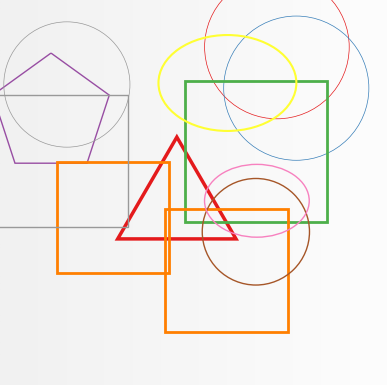[{"shape": "circle", "thickness": 0.5, "radius": 0.93, "center": [0.715, 0.878]}, {"shape": "triangle", "thickness": 2.5, "radius": 0.88, "center": [0.456, 0.468]}, {"shape": "circle", "thickness": 0.5, "radius": 0.94, "center": [0.765, 0.771]}, {"shape": "square", "thickness": 2, "radius": 0.91, "center": [0.661, 0.607]}, {"shape": "pentagon", "thickness": 1, "radius": 0.79, "center": [0.132, 0.704]}, {"shape": "square", "thickness": 2, "radius": 0.8, "center": [0.584, 0.298]}, {"shape": "square", "thickness": 2, "radius": 0.72, "center": [0.291, 0.435]}, {"shape": "oval", "thickness": 1.5, "radius": 0.89, "center": [0.587, 0.784]}, {"shape": "circle", "thickness": 1, "radius": 0.69, "center": [0.66, 0.398]}, {"shape": "oval", "thickness": 1, "radius": 0.68, "center": [0.663, 0.478]}, {"shape": "circle", "thickness": 0.5, "radius": 0.81, "center": [0.173, 0.781]}, {"shape": "square", "thickness": 1, "radius": 0.86, "center": [0.159, 0.581]}]